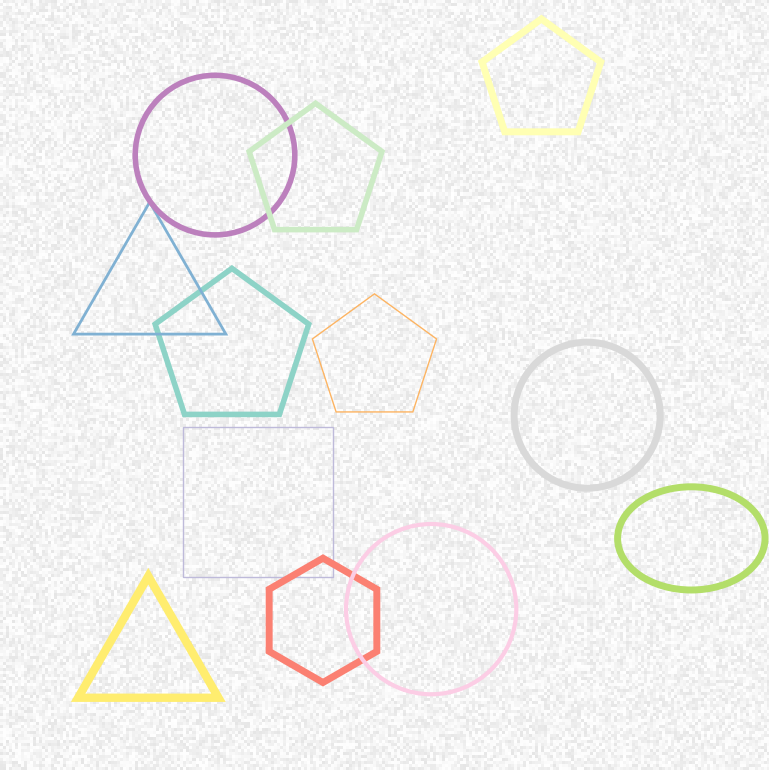[{"shape": "pentagon", "thickness": 2, "radius": 0.52, "center": [0.301, 0.547]}, {"shape": "pentagon", "thickness": 2.5, "radius": 0.41, "center": [0.703, 0.894]}, {"shape": "square", "thickness": 0.5, "radius": 0.49, "center": [0.335, 0.349]}, {"shape": "hexagon", "thickness": 2.5, "radius": 0.4, "center": [0.419, 0.194]}, {"shape": "triangle", "thickness": 1, "radius": 0.57, "center": [0.194, 0.623]}, {"shape": "pentagon", "thickness": 0.5, "radius": 0.42, "center": [0.486, 0.534]}, {"shape": "oval", "thickness": 2.5, "radius": 0.48, "center": [0.898, 0.301]}, {"shape": "circle", "thickness": 1.5, "radius": 0.55, "center": [0.56, 0.209]}, {"shape": "circle", "thickness": 2.5, "radius": 0.47, "center": [0.763, 0.461]}, {"shape": "circle", "thickness": 2, "radius": 0.52, "center": [0.279, 0.799]}, {"shape": "pentagon", "thickness": 2, "radius": 0.45, "center": [0.41, 0.775]}, {"shape": "triangle", "thickness": 3, "radius": 0.53, "center": [0.193, 0.146]}]